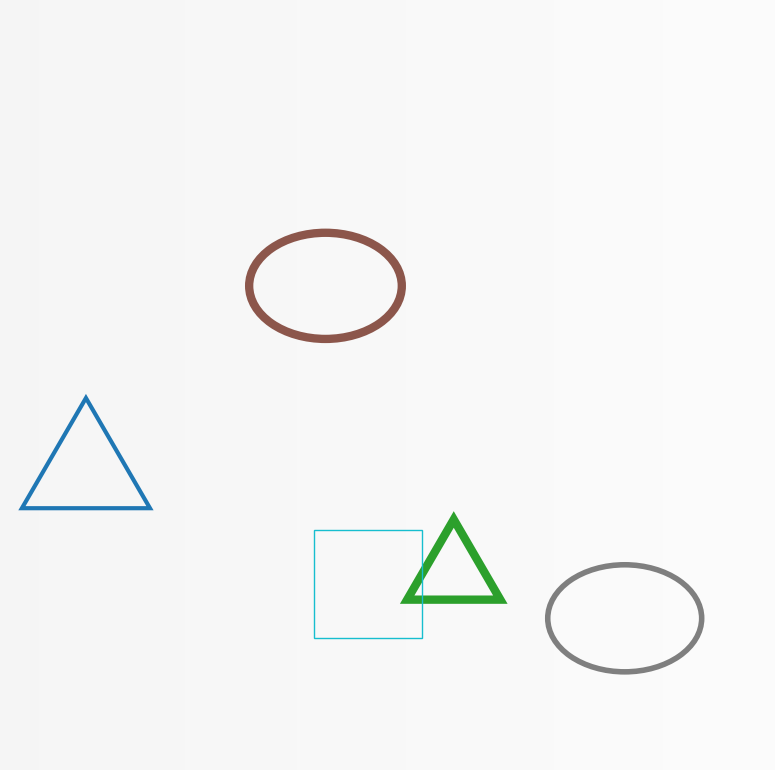[{"shape": "triangle", "thickness": 1.5, "radius": 0.48, "center": [0.111, 0.388]}, {"shape": "triangle", "thickness": 3, "radius": 0.35, "center": [0.585, 0.256]}, {"shape": "oval", "thickness": 3, "radius": 0.49, "center": [0.42, 0.629]}, {"shape": "oval", "thickness": 2, "radius": 0.5, "center": [0.806, 0.197]}, {"shape": "square", "thickness": 0.5, "radius": 0.35, "center": [0.475, 0.241]}]